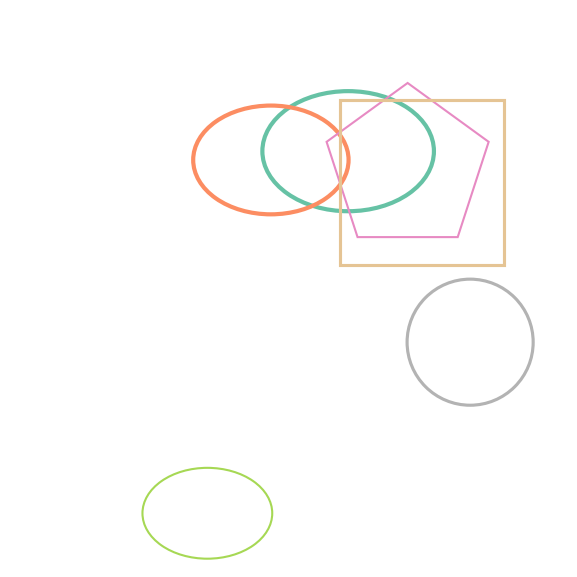[{"shape": "oval", "thickness": 2, "radius": 0.74, "center": [0.603, 0.737]}, {"shape": "oval", "thickness": 2, "radius": 0.67, "center": [0.469, 0.722]}, {"shape": "pentagon", "thickness": 1, "radius": 0.74, "center": [0.706, 0.708]}, {"shape": "oval", "thickness": 1, "radius": 0.56, "center": [0.359, 0.11]}, {"shape": "square", "thickness": 1.5, "radius": 0.71, "center": [0.731, 0.683]}, {"shape": "circle", "thickness": 1.5, "radius": 0.55, "center": [0.814, 0.407]}]